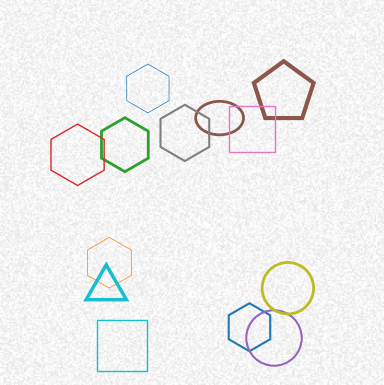[{"shape": "hexagon", "thickness": 1.5, "radius": 0.31, "center": [0.648, 0.15]}, {"shape": "hexagon", "thickness": 0.5, "radius": 0.32, "center": [0.384, 0.77]}, {"shape": "hexagon", "thickness": 0.5, "radius": 0.33, "center": [0.284, 0.318]}, {"shape": "hexagon", "thickness": 2, "radius": 0.35, "center": [0.324, 0.624]}, {"shape": "hexagon", "thickness": 1, "radius": 0.4, "center": [0.201, 0.598]}, {"shape": "circle", "thickness": 1.5, "radius": 0.36, "center": [0.712, 0.122]}, {"shape": "pentagon", "thickness": 3, "radius": 0.41, "center": [0.737, 0.759]}, {"shape": "oval", "thickness": 2, "radius": 0.31, "center": [0.57, 0.693]}, {"shape": "square", "thickness": 1, "radius": 0.3, "center": [0.654, 0.664]}, {"shape": "hexagon", "thickness": 1.5, "radius": 0.37, "center": [0.48, 0.655]}, {"shape": "circle", "thickness": 2, "radius": 0.33, "center": [0.748, 0.251]}, {"shape": "square", "thickness": 1, "radius": 0.33, "center": [0.317, 0.102]}, {"shape": "triangle", "thickness": 2.5, "radius": 0.3, "center": [0.276, 0.252]}]